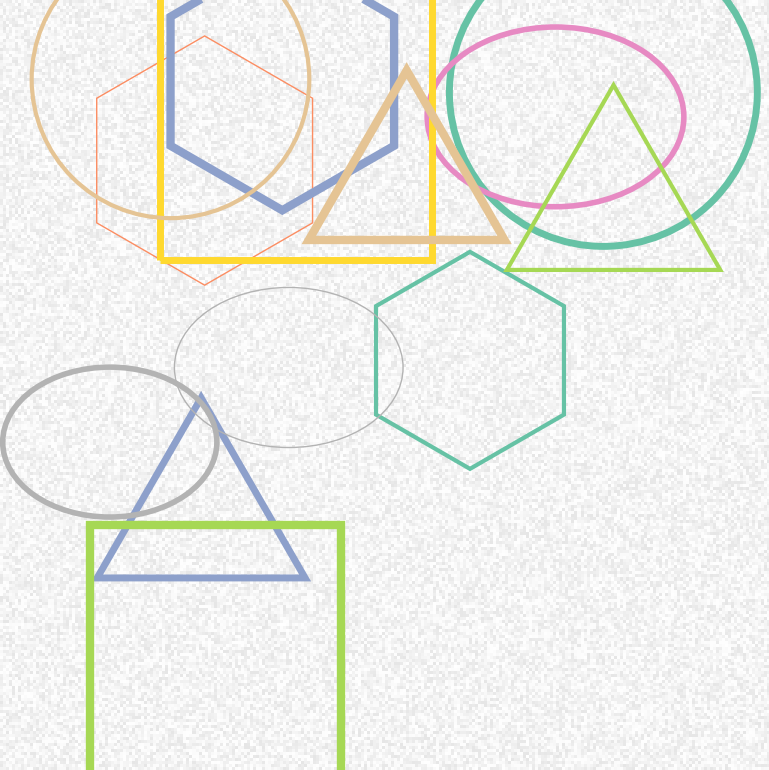[{"shape": "circle", "thickness": 2.5, "radius": 1.0, "center": [0.784, 0.88]}, {"shape": "hexagon", "thickness": 1.5, "radius": 0.7, "center": [0.61, 0.532]}, {"shape": "hexagon", "thickness": 0.5, "radius": 0.81, "center": [0.266, 0.791]}, {"shape": "triangle", "thickness": 2.5, "radius": 0.78, "center": [0.261, 0.327]}, {"shape": "hexagon", "thickness": 3, "radius": 0.84, "center": [0.367, 0.895]}, {"shape": "oval", "thickness": 2, "radius": 0.83, "center": [0.721, 0.848]}, {"shape": "square", "thickness": 3, "radius": 0.81, "center": [0.28, 0.156]}, {"shape": "triangle", "thickness": 1.5, "radius": 0.8, "center": [0.797, 0.729]}, {"shape": "square", "thickness": 2.5, "radius": 0.88, "center": [0.385, 0.839]}, {"shape": "circle", "thickness": 1.5, "radius": 0.9, "center": [0.221, 0.897]}, {"shape": "triangle", "thickness": 3, "radius": 0.73, "center": [0.528, 0.762]}, {"shape": "oval", "thickness": 2, "radius": 0.7, "center": [0.143, 0.426]}, {"shape": "oval", "thickness": 0.5, "radius": 0.74, "center": [0.375, 0.523]}]